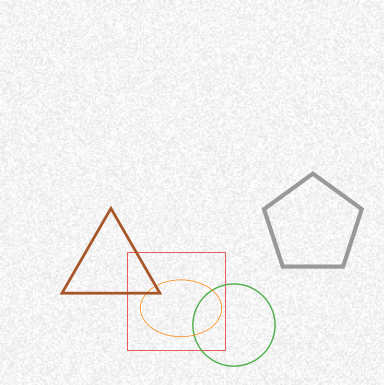[{"shape": "square", "thickness": 0.5, "radius": 0.63, "center": [0.458, 0.219]}, {"shape": "circle", "thickness": 1, "radius": 0.53, "center": [0.608, 0.156]}, {"shape": "oval", "thickness": 0.5, "radius": 0.53, "center": [0.47, 0.199]}, {"shape": "triangle", "thickness": 2, "radius": 0.73, "center": [0.288, 0.312]}, {"shape": "pentagon", "thickness": 3, "radius": 0.67, "center": [0.813, 0.416]}]